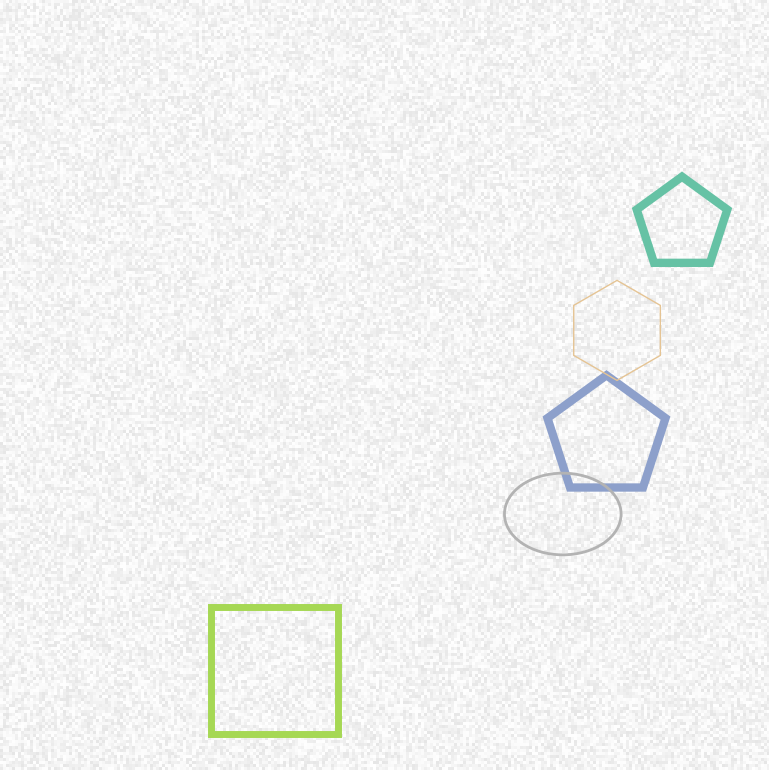[{"shape": "pentagon", "thickness": 3, "radius": 0.31, "center": [0.886, 0.709]}, {"shape": "pentagon", "thickness": 3, "radius": 0.4, "center": [0.788, 0.432]}, {"shape": "square", "thickness": 2.5, "radius": 0.41, "center": [0.357, 0.13]}, {"shape": "hexagon", "thickness": 0.5, "radius": 0.32, "center": [0.801, 0.571]}, {"shape": "oval", "thickness": 1, "radius": 0.38, "center": [0.731, 0.332]}]